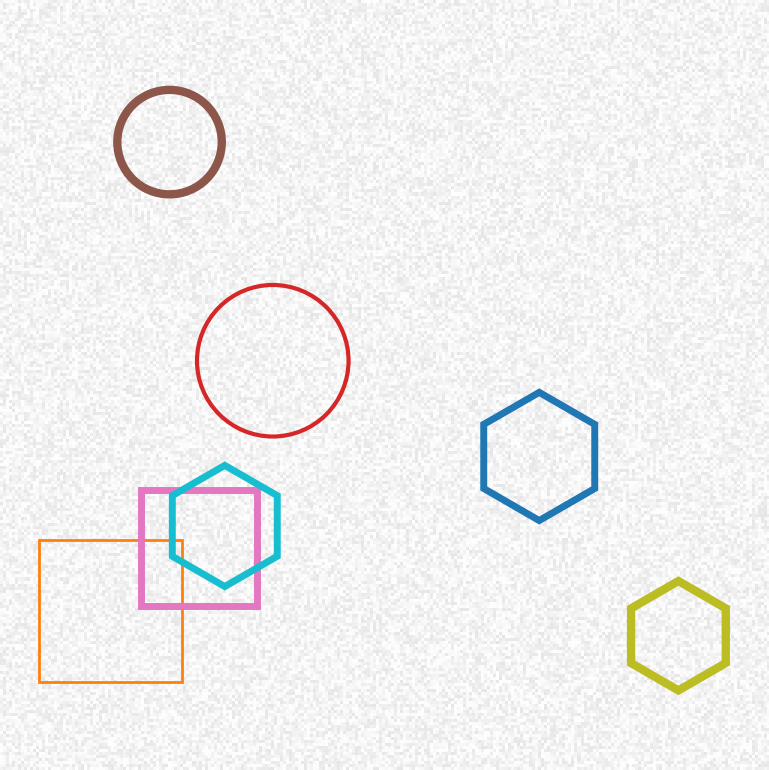[{"shape": "hexagon", "thickness": 2.5, "radius": 0.42, "center": [0.7, 0.407]}, {"shape": "square", "thickness": 1, "radius": 0.46, "center": [0.144, 0.207]}, {"shape": "circle", "thickness": 1.5, "radius": 0.49, "center": [0.354, 0.532]}, {"shape": "circle", "thickness": 3, "radius": 0.34, "center": [0.22, 0.815]}, {"shape": "square", "thickness": 2.5, "radius": 0.38, "center": [0.258, 0.288]}, {"shape": "hexagon", "thickness": 3, "radius": 0.36, "center": [0.881, 0.174]}, {"shape": "hexagon", "thickness": 2.5, "radius": 0.39, "center": [0.292, 0.317]}]